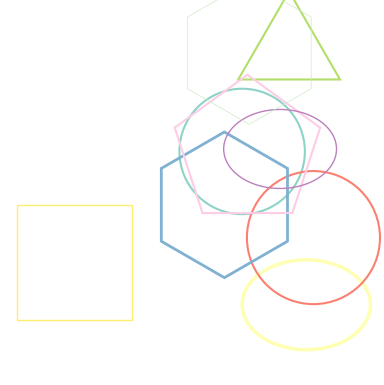[{"shape": "circle", "thickness": 1.5, "radius": 0.81, "center": [0.629, 0.607]}, {"shape": "oval", "thickness": 2.5, "radius": 0.83, "center": [0.796, 0.208]}, {"shape": "circle", "thickness": 1.5, "radius": 0.86, "center": [0.814, 0.383]}, {"shape": "hexagon", "thickness": 2, "radius": 0.95, "center": [0.583, 0.468]}, {"shape": "triangle", "thickness": 1.5, "radius": 0.76, "center": [0.751, 0.87]}, {"shape": "pentagon", "thickness": 1.5, "radius": 0.99, "center": [0.643, 0.607]}, {"shape": "oval", "thickness": 1, "radius": 0.73, "center": [0.728, 0.613]}, {"shape": "hexagon", "thickness": 0.5, "radius": 0.93, "center": [0.647, 0.863]}, {"shape": "square", "thickness": 1, "radius": 0.75, "center": [0.194, 0.318]}]